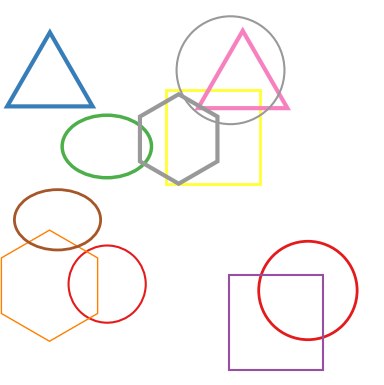[{"shape": "circle", "thickness": 2, "radius": 0.64, "center": [0.8, 0.245]}, {"shape": "circle", "thickness": 1.5, "radius": 0.5, "center": [0.278, 0.262]}, {"shape": "triangle", "thickness": 3, "radius": 0.64, "center": [0.13, 0.788]}, {"shape": "oval", "thickness": 2.5, "radius": 0.58, "center": [0.277, 0.62]}, {"shape": "square", "thickness": 1.5, "radius": 0.62, "center": [0.717, 0.163]}, {"shape": "hexagon", "thickness": 1, "radius": 0.72, "center": [0.129, 0.258]}, {"shape": "square", "thickness": 2, "radius": 0.61, "center": [0.554, 0.644]}, {"shape": "oval", "thickness": 2, "radius": 0.56, "center": [0.149, 0.429]}, {"shape": "triangle", "thickness": 3, "radius": 0.67, "center": [0.63, 0.786]}, {"shape": "hexagon", "thickness": 3, "radius": 0.58, "center": [0.464, 0.639]}, {"shape": "circle", "thickness": 1.5, "radius": 0.7, "center": [0.599, 0.818]}]